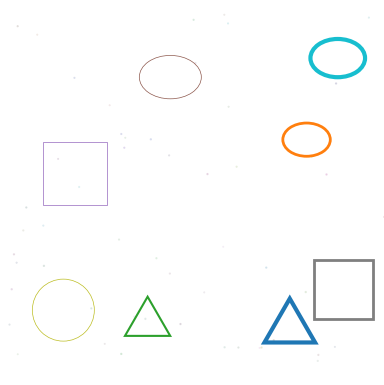[{"shape": "triangle", "thickness": 3, "radius": 0.38, "center": [0.753, 0.148]}, {"shape": "oval", "thickness": 2, "radius": 0.31, "center": [0.796, 0.637]}, {"shape": "triangle", "thickness": 1.5, "radius": 0.34, "center": [0.383, 0.161]}, {"shape": "square", "thickness": 0.5, "radius": 0.41, "center": [0.195, 0.55]}, {"shape": "oval", "thickness": 0.5, "radius": 0.4, "center": [0.442, 0.8]}, {"shape": "square", "thickness": 2, "radius": 0.38, "center": [0.892, 0.247]}, {"shape": "circle", "thickness": 0.5, "radius": 0.4, "center": [0.164, 0.194]}, {"shape": "oval", "thickness": 3, "radius": 0.35, "center": [0.877, 0.849]}]